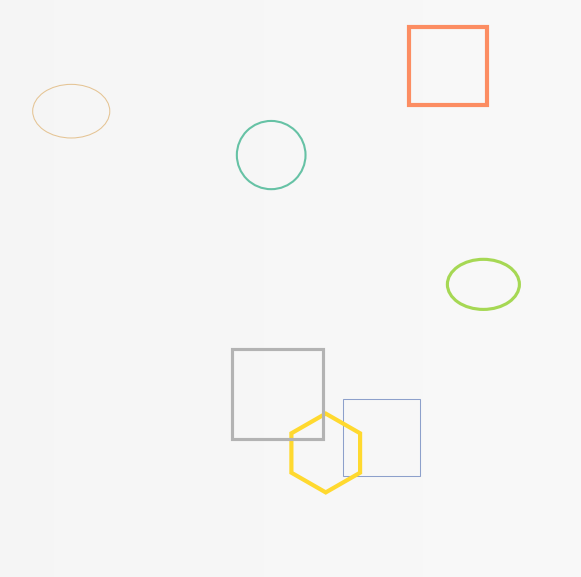[{"shape": "circle", "thickness": 1, "radius": 0.3, "center": [0.467, 0.731]}, {"shape": "square", "thickness": 2, "radius": 0.34, "center": [0.771, 0.884]}, {"shape": "square", "thickness": 0.5, "radius": 0.33, "center": [0.656, 0.242]}, {"shape": "oval", "thickness": 1.5, "radius": 0.31, "center": [0.832, 0.507]}, {"shape": "hexagon", "thickness": 2, "radius": 0.34, "center": [0.56, 0.215]}, {"shape": "oval", "thickness": 0.5, "radius": 0.33, "center": [0.123, 0.807]}, {"shape": "square", "thickness": 1.5, "radius": 0.39, "center": [0.477, 0.317]}]